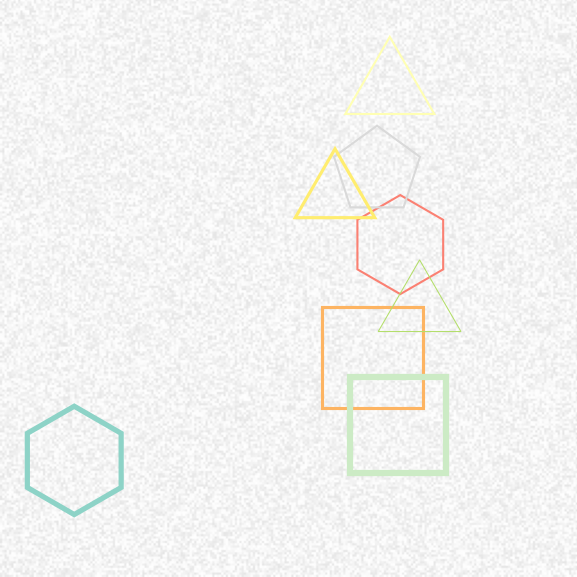[{"shape": "hexagon", "thickness": 2.5, "radius": 0.47, "center": [0.129, 0.202]}, {"shape": "triangle", "thickness": 1, "radius": 0.45, "center": [0.675, 0.846]}, {"shape": "hexagon", "thickness": 1, "radius": 0.43, "center": [0.693, 0.576]}, {"shape": "square", "thickness": 1.5, "radius": 0.44, "center": [0.645, 0.381]}, {"shape": "triangle", "thickness": 0.5, "radius": 0.41, "center": [0.727, 0.466]}, {"shape": "pentagon", "thickness": 1, "radius": 0.39, "center": [0.653, 0.703]}, {"shape": "square", "thickness": 3, "radius": 0.42, "center": [0.689, 0.264]}, {"shape": "triangle", "thickness": 1.5, "radius": 0.4, "center": [0.58, 0.662]}]